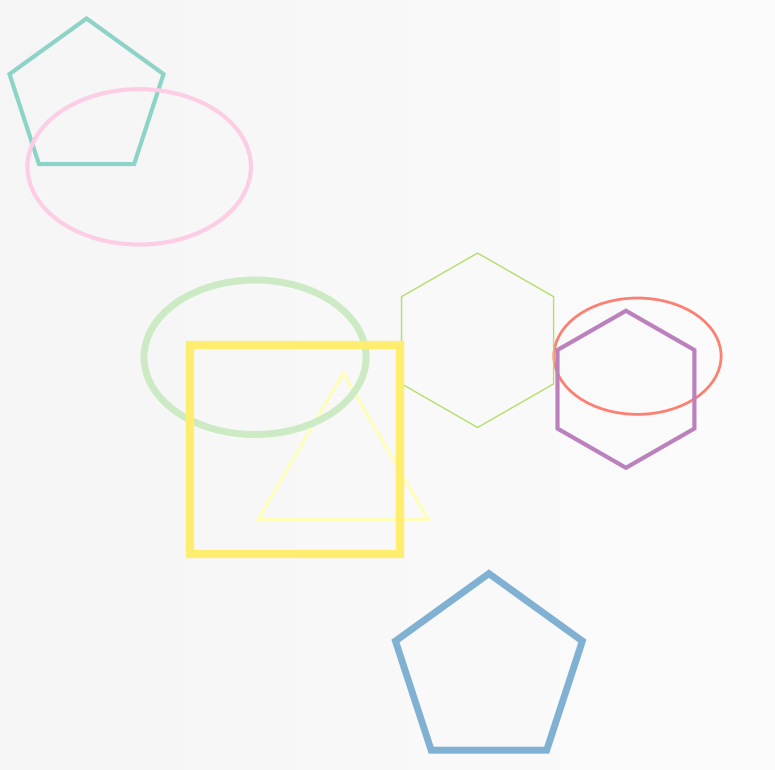[{"shape": "pentagon", "thickness": 1.5, "radius": 0.52, "center": [0.112, 0.871]}, {"shape": "triangle", "thickness": 1, "radius": 0.63, "center": [0.443, 0.389]}, {"shape": "oval", "thickness": 1, "radius": 0.54, "center": [0.823, 0.537]}, {"shape": "pentagon", "thickness": 2.5, "radius": 0.63, "center": [0.631, 0.128]}, {"shape": "hexagon", "thickness": 0.5, "radius": 0.57, "center": [0.616, 0.558]}, {"shape": "oval", "thickness": 1.5, "radius": 0.72, "center": [0.18, 0.783]}, {"shape": "hexagon", "thickness": 1.5, "radius": 0.51, "center": [0.808, 0.494]}, {"shape": "oval", "thickness": 2.5, "radius": 0.72, "center": [0.329, 0.536]}, {"shape": "square", "thickness": 3, "radius": 0.68, "center": [0.381, 0.417]}]